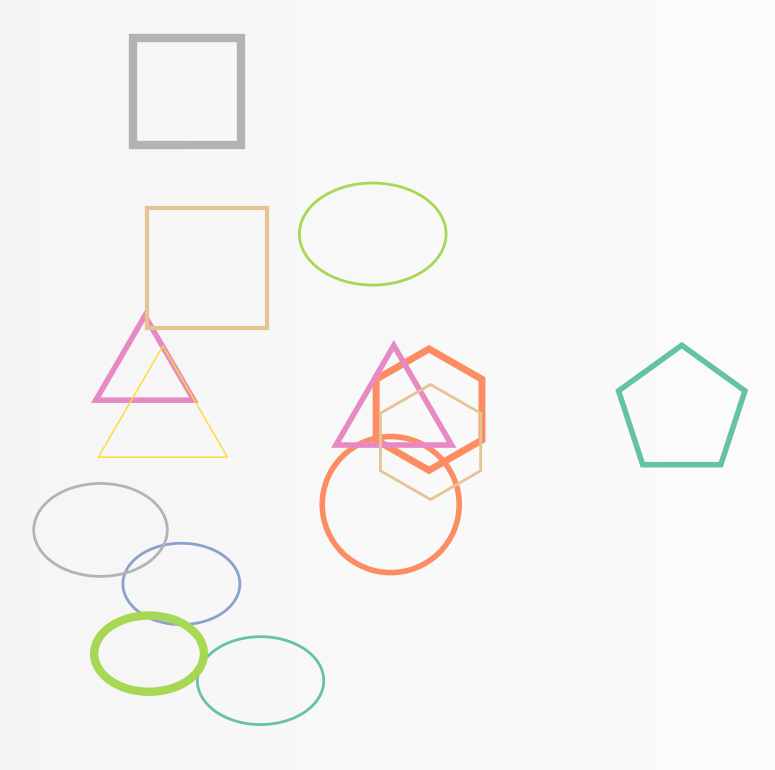[{"shape": "pentagon", "thickness": 2, "radius": 0.43, "center": [0.88, 0.466]}, {"shape": "oval", "thickness": 1, "radius": 0.41, "center": [0.336, 0.116]}, {"shape": "circle", "thickness": 2, "radius": 0.44, "center": [0.504, 0.345]}, {"shape": "hexagon", "thickness": 2.5, "radius": 0.39, "center": [0.554, 0.468]}, {"shape": "oval", "thickness": 1, "radius": 0.38, "center": [0.234, 0.242]}, {"shape": "triangle", "thickness": 2, "radius": 0.43, "center": [0.508, 0.465]}, {"shape": "triangle", "thickness": 2, "radius": 0.37, "center": [0.187, 0.517]}, {"shape": "oval", "thickness": 1, "radius": 0.47, "center": [0.481, 0.696]}, {"shape": "oval", "thickness": 3, "radius": 0.35, "center": [0.192, 0.151]}, {"shape": "triangle", "thickness": 0.5, "radius": 0.48, "center": [0.21, 0.454]}, {"shape": "square", "thickness": 1.5, "radius": 0.39, "center": [0.267, 0.652]}, {"shape": "hexagon", "thickness": 1, "radius": 0.37, "center": [0.556, 0.426]}, {"shape": "square", "thickness": 3, "radius": 0.35, "center": [0.242, 0.881]}, {"shape": "oval", "thickness": 1, "radius": 0.43, "center": [0.13, 0.312]}]